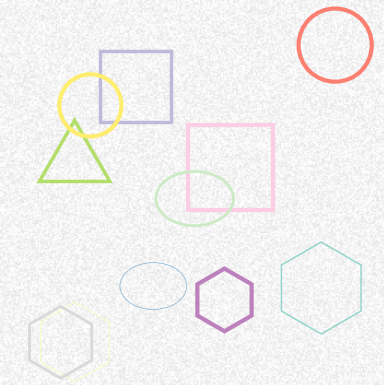[{"shape": "hexagon", "thickness": 1, "radius": 0.6, "center": [0.834, 0.252]}, {"shape": "hexagon", "thickness": 0.5, "radius": 0.52, "center": [0.194, 0.112]}, {"shape": "square", "thickness": 2.5, "radius": 0.46, "center": [0.352, 0.775]}, {"shape": "circle", "thickness": 3, "radius": 0.48, "center": [0.871, 0.883]}, {"shape": "oval", "thickness": 0.5, "radius": 0.43, "center": [0.398, 0.257]}, {"shape": "triangle", "thickness": 2.5, "radius": 0.53, "center": [0.194, 0.582]}, {"shape": "square", "thickness": 3, "radius": 0.56, "center": [0.599, 0.565]}, {"shape": "hexagon", "thickness": 2, "radius": 0.47, "center": [0.157, 0.111]}, {"shape": "hexagon", "thickness": 3, "radius": 0.41, "center": [0.583, 0.221]}, {"shape": "oval", "thickness": 2, "radius": 0.5, "center": [0.506, 0.484]}, {"shape": "circle", "thickness": 3, "radius": 0.4, "center": [0.235, 0.726]}]